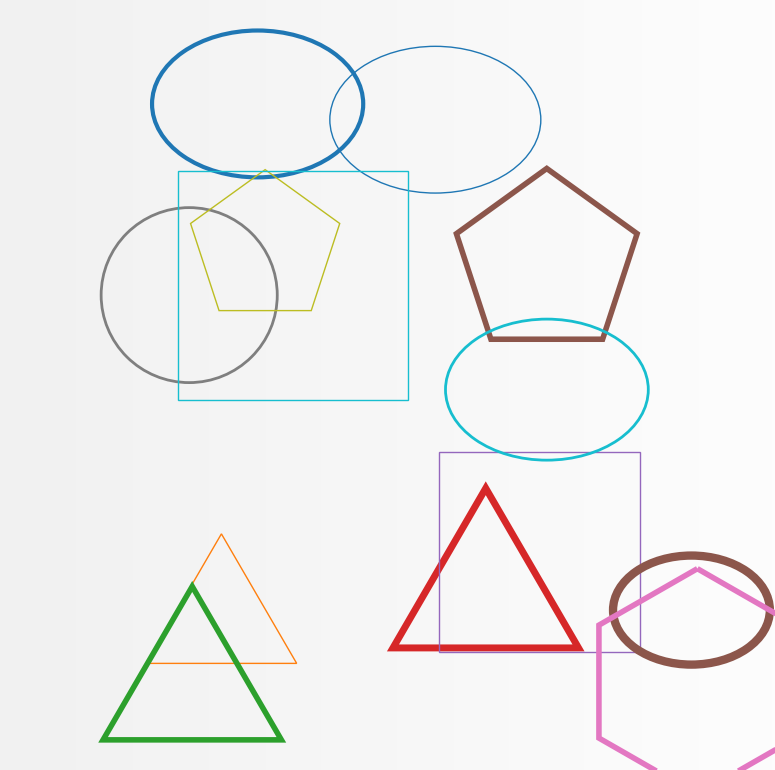[{"shape": "oval", "thickness": 1.5, "radius": 0.68, "center": [0.332, 0.865]}, {"shape": "oval", "thickness": 0.5, "radius": 0.68, "center": [0.562, 0.845]}, {"shape": "triangle", "thickness": 0.5, "radius": 0.56, "center": [0.286, 0.195]}, {"shape": "triangle", "thickness": 2, "radius": 0.66, "center": [0.248, 0.106]}, {"shape": "triangle", "thickness": 2.5, "radius": 0.69, "center": [0.627, 0.228]}, {"shape": "square", "thickness": 0.5, "radius": 0.65, "center": [0.696, 0.283]}, {"shape": "oval", "thickness": 3, "radius": 0.51, "center": [0.892, 0.208]}, {"shape": "pentagon", "thickness": 2, "radius": 0.61, "center": [0.705, 0.659]}, {"shape": "hexagon", "thickness": 2, "radius": 0.73, "center": [0.9, 0.115]}, {"shape": "circle", "thickness": 1, "radius": 0.57, "center": [0.244, 0.617]}, {"shape": "pentagon", "thickness": 0.5, "radius": 0.51, "center": [0.342, 0.678]}, {"shape": "square", "thickness": 0.5, "radius": 0.74, "center": [0.378, 0.63]}, {"shape": "oval", "thickness": 1, "radius": 0.65, "center": [0.706, 0.494]}]